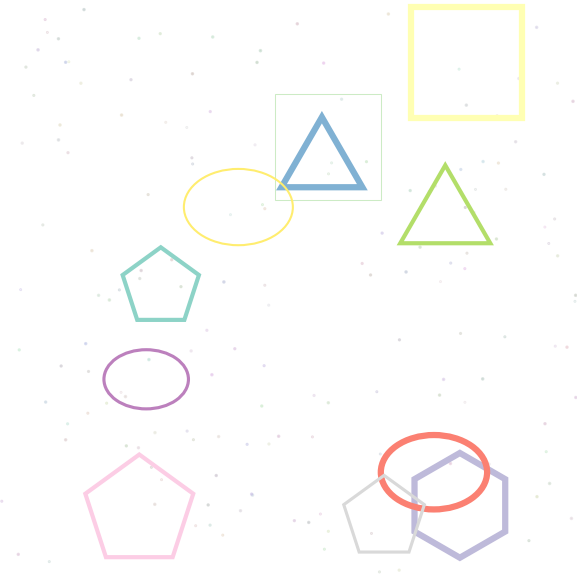[{"shape": "pentagon", "thickness": 2, "radius": 0.35, "center": [0.278, 0.501]}, {"shape": "square", "thickness": 3, "radius": 0.48, "center": [0.808, 0.891]}, {"shape": "hexagon", "thickness": 3, "radius": 0.45, "center": [0.796, 0.124]}, {"shape": "oval", "thickness": 3, "radius": 0.46, "center": [0.751, 0.181]}, {"shape": "triangle", "thickness": 3, "radius": 0.4, "center": [0.557, 0.715]}, {"shape": "triangle", "thickness": 2, "radius": 0.45, "center": [0.771, 0.623]}, {"shape": "pentagon", "thickness": 2, "radius": 0.49, "center": [0.241, 0.114]}, {"shape": "pentagon", "thickness": 1.5, "radius": 0.37, "center": [0.665, 0.103]}, {"shape": "oval", "thickness": 1.5, "radius": 0.37, "center": [0.253, 0.342]}, {"shape": "square", "thickness": 0.5, "radius": 0.46, "center": [0.568, 0.745]}, {"shape": "oval", "thickness": 1, "radius": 0.47, "center": [0.413, 0.641]}]